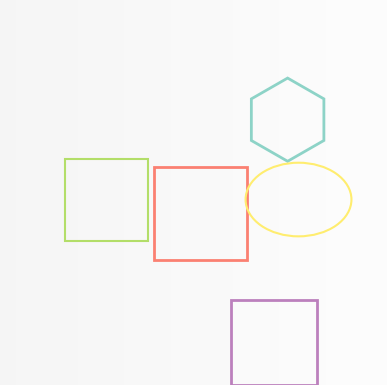[{"shape": "hexagon", "thickness": 2, "radius": 0.54, "center": [0.742, 0.689]}, {"shape": "square", "thickness": 2, "radius": 0.6, "center": [0.518, 0.446]}, {"shape": "square", "thickness": 1.5, "radius": 0.53, "center": [0.275, 0.48]}, {"shape": "square", "thickness": 2, "radius": 0.55, "center": [0.707, 0.11]}, {"shape": "oval", "thickness": 1.5, "radius": 0.68, "center": [0.77, 0.482]}]